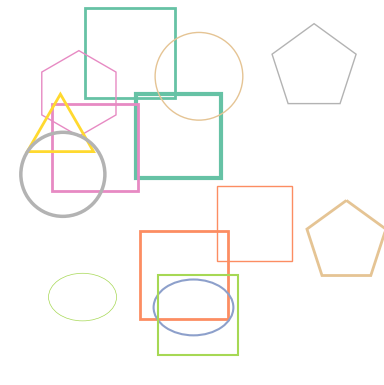[{"shape": "square", "thickness": 3, "radius": 0.55, "center": [0.463, 0.647]}, {"shape": "square", "thickness": 2, "radius": 0.59, "center": [0.338, 0.863]}, {"shape": "square", "thickness": 2, "radius": 0.57, "center": [0.478, 0.286]}, {"shape": "square", "thickness": 1, "radius": 0.49, "center": [0.66, 0.42]}, {"shape": "oval", "thickness": 1.5, "radius": 0.52, "center": [0.503, 0.201]}, {"shape": "hexagon", "thickness": 1, "radius": 0.56, "center": [0.205, 0.757]}, {"shape": "square", "thickness": 2, "radius": 0.56, "center": [0.247, 0.617]}, {"shape": "oval", "thickness": 0.5, "radius": 0.44, "center": [0.214, 0.228]}, {"shape": "square", "thickness": 1.5, "radius": 0.52, "center": [0.515, 0.182]}, {"shape": "triangle", "thickness": 2, "radius": 0.5, "center": [0.157, 0.656]}, {"shape": "pentagon", "thickness": 2, "radius": 0.54, "center": [0.9, 0.372]}, {"shape": "circle", "thickness": 1, "radius": 0.57, "center": [0.517, 0.802]}, {"shape": "circle", "thickness": 2.5, "radius": 0.55, "center": [0.163, 0.547]}, {"shape": "pentagon", "thickness": 1, "radius": 0.57, "center": [0.816, 0.824]}]